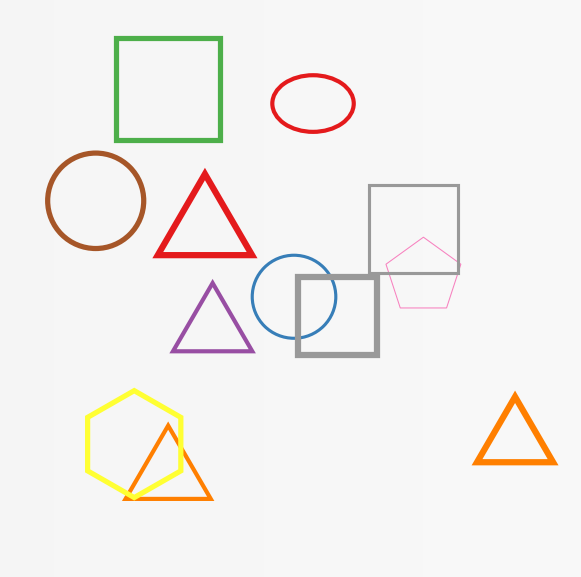[{"shape": "oval", "thickness": 2, "radius": 0.35, "center": [0.539, 0.82]}, {"shape": "triangle", "thickness": 3, "radius": 0.47, "center": [0.353, 0.604]}, {"shape": "circle", "thickness": 1.5, "radius": 0.36, "center": [0.506, 0.485]}, {"shape": "square", "thickness": 2.5, "radius": 0.45, "center": [0.289, 0.845]}, {"shape": "triangle", "thickness": 2, "radius": 0.39, "center": [0.366, 0.43]}, {"shape": "triangle", "thickness": 2, "radius": 0.42, "center": [0.289, 0.178]}, {"shape": "triangle", "thickness": 3, "radius": 0.38, "center": [0.886, 0.237]}, {"shape": "hexagon", "thickness": 2.5, "radius": 0.46, "center": [0.231, 0.23]}, {"shape": "circle", "thickness": 2.5, "radius": 0.41, "center": [0.165, 0.651]}, {"shape": "pentagon", "thickness": 0.5, "radius": 0.34, "center": [0.728, 0.521]}, {"shape": "square", "thickness": 1.5, "radius": 0.38, "center": [0.711, 0.603]}, {"shape": "square", "thickness": 3, "radius": 0.34, "center": [0.58, 0.452]}]